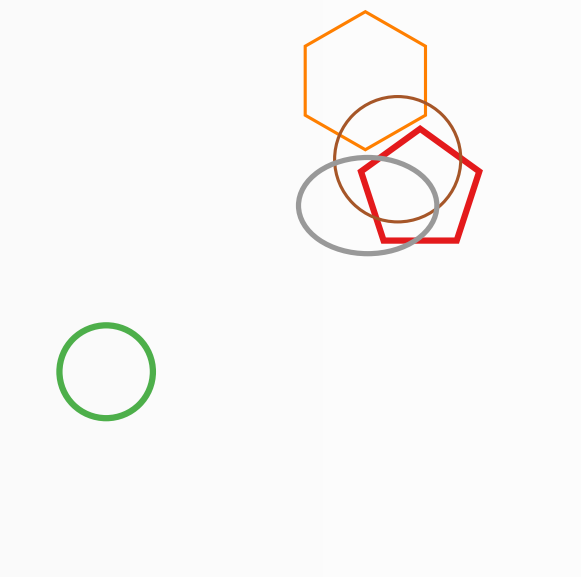[{"shape": "pentagon", "thickness": 3, "radius": 0.53, "center": [0.723, 0.669]}, {"shape": "circle", "thickness": 3, "radius": 0.4, "center": [0.183, 0.355]}, {"shape": "hexagon", "thickness": 1.5, "radius": 0.6, "center": [0.629, 0.859]}, {"shape": "circle", "thickness": 1.5, "radius": 0.54, "center": [0.684, 0.723]}, {"shape": "oval", "thickness": 2.5, "radius": 0.6, "center": [0.633, 0.643]}]